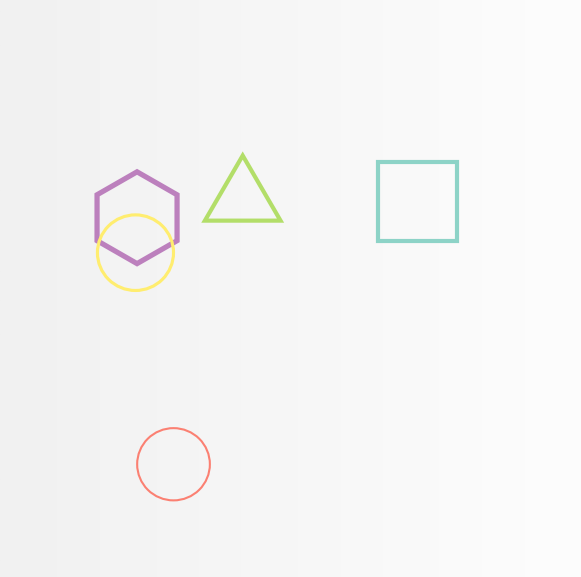[{"shape": "square", "thickness": 2, "radius": 0.34, "center": [0.718, 0.65]}, {"shape": "circle", "thickness": 1, "radius": 0.31, "center": [0.299, 0.195]}, {"shape": "triangle", "thickness": 2, "radius": 0.38, "center": [0.418, 0.655]}, {"shape": "hexagon", "thickness": 2.5, "radius": 0.4, "center": [0.236, 0.622]}, {"shape": "circle", "thickness": 1.5, "radius": 0.33, "center": [0.233, 0.562]}]